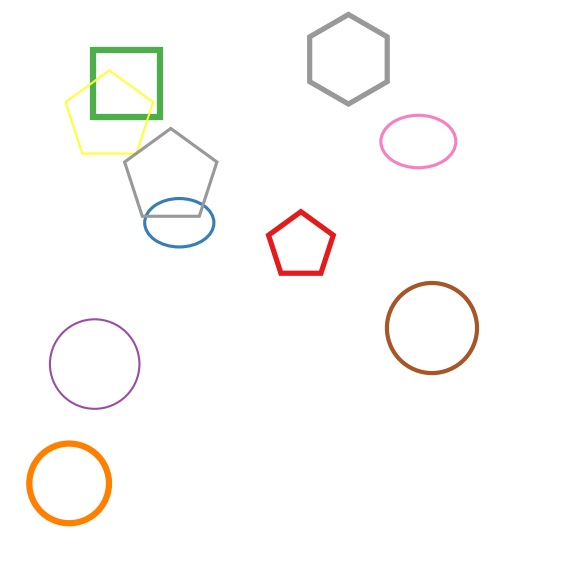[{"shape": "pentagon", "thickness": 2.5, "radius": 0.29, "center": [0.521, 0.574]}, {"shape": "oval", "thickness": 1.5, "radius": 0.3, "center": [0.31, 0.613]}, {"shape": "square", "thickness": 3, "radius": 0.29, "center": [0.219, 0.854]}, {"shape": "circle", "thickness": 1, "radius": 0.39, "center": [0.164, 0.369]}, {"shape": "circle", "thickness": 3, "radius": 0.34, "center": [0.12, 0.162]}, {"shape": "pentagon", "thickness": 1, "radius": 0.4, "center": [0.189, 0.798]}, {"shape": "circle", "thickness": 2, "radius": 0.39, "center": [0.748, 0.431]}, {"shape": "oval", "thickness": 1.5, "radius": 0.32, "center": [0.724, 0.754]}, {"shape": "pentagon", "thickness": 1.5, "radius": 0.42, "center": [0.296, 0.693]}, {"shape": "hexagon", "thickness": 2.5, "radius": 0.39, "center": [0.603, 0.897]}]